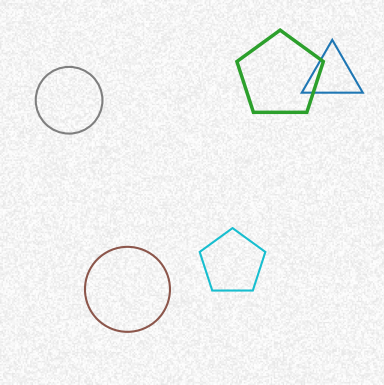[{"shape": "triangle", "thickness": 1.5, "radius": 0.46, "center": [0.863, 0.805]}, {"shape": "pentagon", "thickness": 2.5, "radius": 0.59, "center": [0.728, 0.804]}, {"shape": "circle", "thickness": 1.5, "radius": 0.55, "center": [0.331, 0.248]}, {"shape": "circle", "thickness": 1.5, "radius": 0.43, "center": [0.179, 0.74]}, {"shape": "pentagon", "thickness": 1.5, "radius": 0.45, "center": [0.604, 0.318]}]